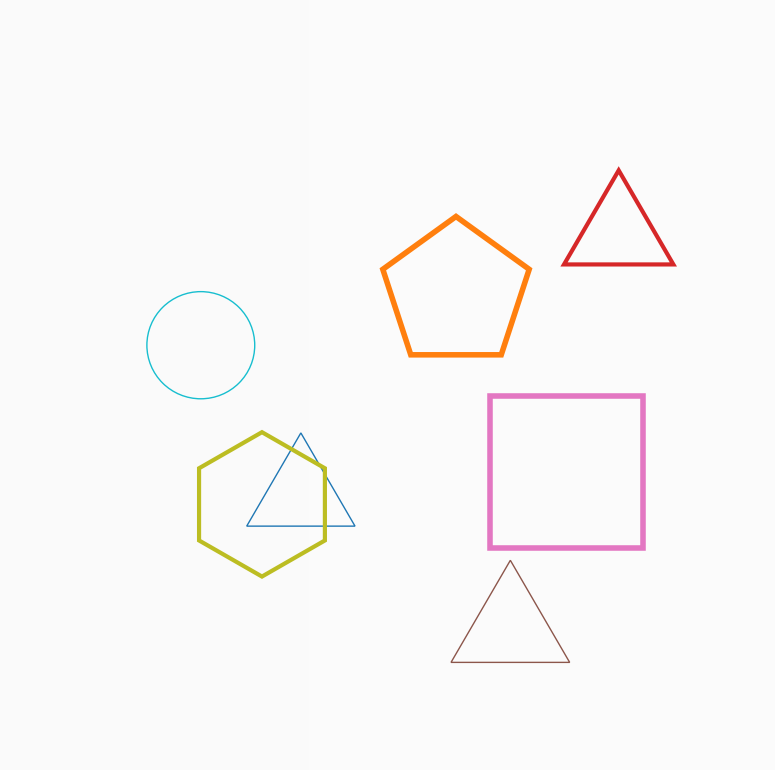[{"shape": "triangle", "thickness": 0.5, "radius": 0.4, "center": [0.388, 0.357]}, {"shape": "pentagon", "thickness": 2, "radius": 0.5, "center": [0.588, 0.62]}, {"shape": "triangle", "thickness": 1.5, "radius": 0.41, "center": [0.798, 0.697]}, {"shape": "triangle", "thickness": 0.5, "radius": 0.44, "center": [0.659, 0.184]}, {"shape": "square", "thickness": 2, "radius": 0.49, "center": [0.731, 0.387]}, {"shape": "hexagon", "thickness": 1.5, "radius": 0.47, "center": [0.338, 0.345]}, {"shape": "circle", "thickness": 0.5, "radius": 0.35, "center": [0.259, 0.552]}]